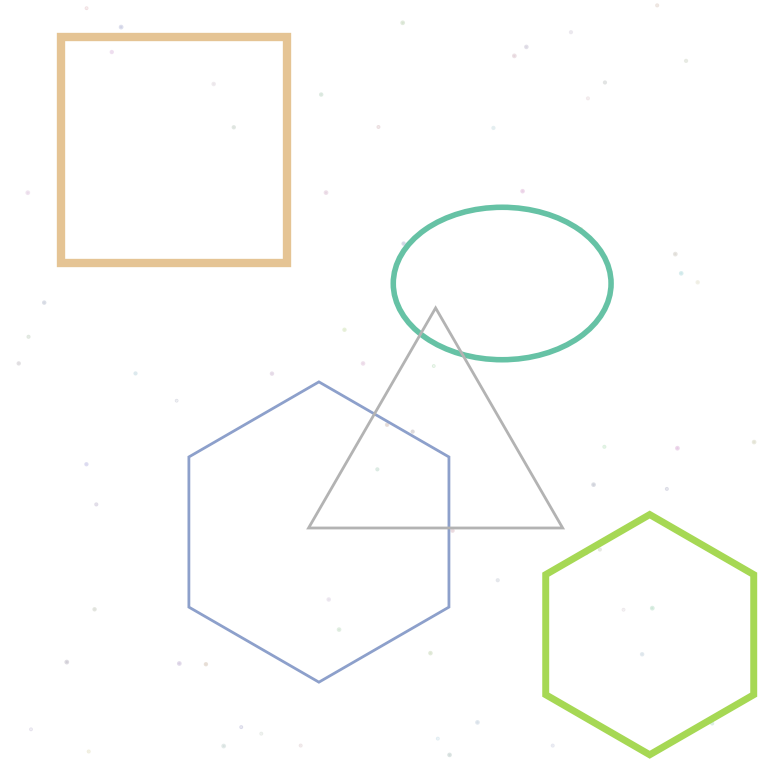[{"shape": "oval", "thickness": 2, "radius": 0.71, "center": [0.652, 0.632]}, {"shape": "hexagon", "thickness": 1, "radius": 0.97, "center": [0.414, 0.309]}, {"shape": "hexagon", "thickness": 2.5, "radius": 0.78, "center": [0.844, 0.176]}, {"shape": "square", "thickness": 3, "radius": 0.73, "center": [0.226, 0.805]}, {"shape": "triangle", "thickness": 1, "radius": 0.95, "center": [0.566, 0.41]}]